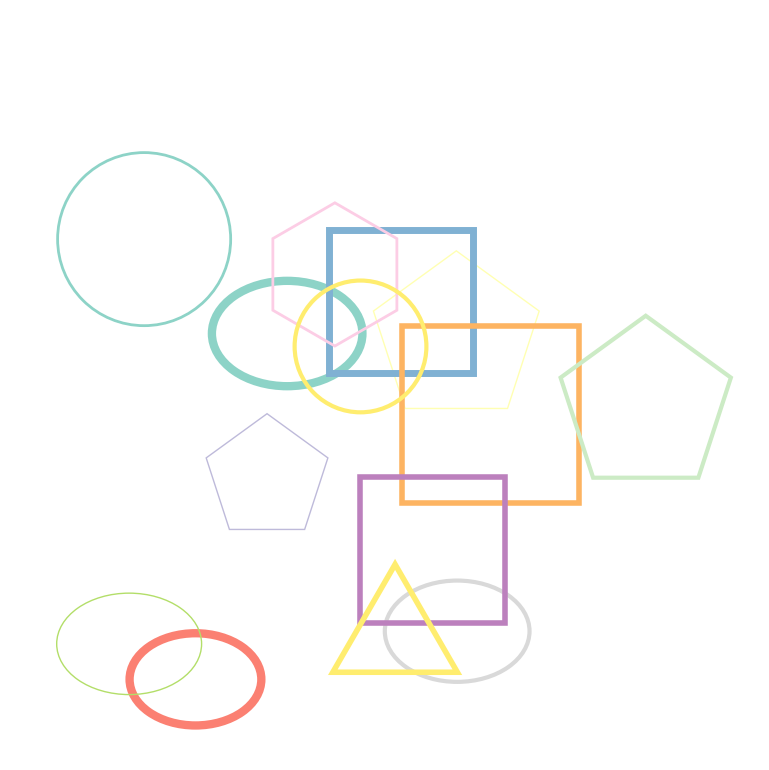[{"shape": "circle", "thickness": 1, "radius": 0.56, "center": [0.187, 0.689]}, {"shape": "oval", "thickness": 3, "radius": 0.49, "center": [0.373, 0.567]}, {"shape": "pentagon", "thickness": 0.5, "radius": 0.57, "center": [0.593, 0.561]}, {"shape": "pentagon", "thickness": 0.5, "radius": 0.42, "center": [0.347, 0.38]}, {"shape": "oval", "thickness": 3, "radius": 0.43, "center": [0.254, 0.118]}, {"shape": "square", "thickness": 2.5, "radius": 0.47, "center": [0.521, 0.608]}, {"shape": "square", "thickness": 2, "radius": 0.57, "center": [0.637, 0.461]}, {"shape": "oval", "thickness": 0.5, "radius": 0.47, "center": [0.168, 0.164]}, {"shape": "hexagon", "thickness": 1, "radius": 0.46, "center": [0.435, 0.644]}, {"shape": "oval", "thickness": 1.5, "radius": 0.47, "center": [0.594, 0.18]}, {"shape": "square", "thickness": 2, "radius": 0.47, "center": [0.561, 0.286]}, {"shape": "pentagon", "thickness": 1.5, "radius": 0.58, "center": [0.839, 0.474]}, {"shape": "triangle", "thickness": 2, "radius": 0.47, "center": [0.513, 0.174]}, {"shape": "circle", "thickness": 1.5, "radius": 0.43, "center": [0.468, 0.55]}]